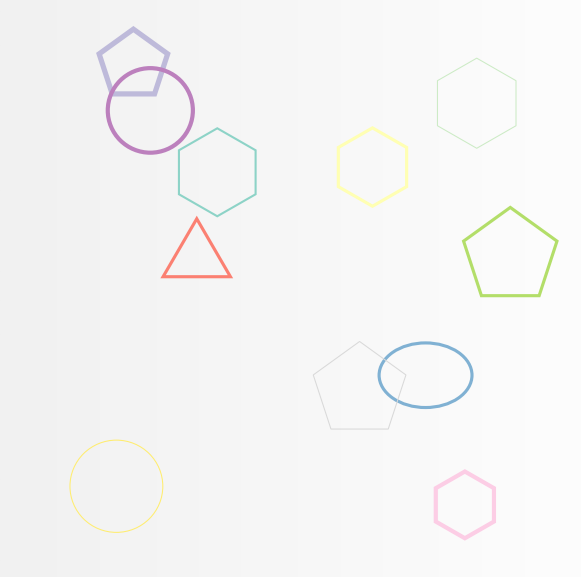[{"shape": "hexagon", "thickness": 1, "radius": 0.38, "center": [0.374, 0.701]}, {"shape": "hexagon", "thickness": 1.5, "radius": 0.34, "center": [0.641, 0.71]}, {"shape": "pentagon", "thickness": 2.5, "radius": 0.31, "center": [0.23, 0.887]}, {"shape": "triangle", "thickness": 1.5, "radius": 0.33, "center": [0.339, 0.553]}, {"shape": "oval", "thickness": 1.5, "radius": 0.4, "center": [0.732, 0.349]}, {"shape": "pentagon", "thickness": 1.5, "radius": 0.42, "center": [0.878, 0.555]}, {"shape": "hexagon", "thickness": 2, "radius": 0.29, "center": [0.8, 0.125]}, {"shape": "pentagon", "thickness": 0.5, "radius": 0.42, "center": [0.619, 0.324]}, {"shape": "circle", "thickness": 2, "radius": 0.37, "center": [0.259, 0.808]}, {"shape": "hexagon", "thickness": 0.5, "radius": 0.39, "center": [0.82, 0.82]}, {"shape": "circle", "thickness": 0.5, "radius": 0.4, "center": [0.2, 0.157]}]